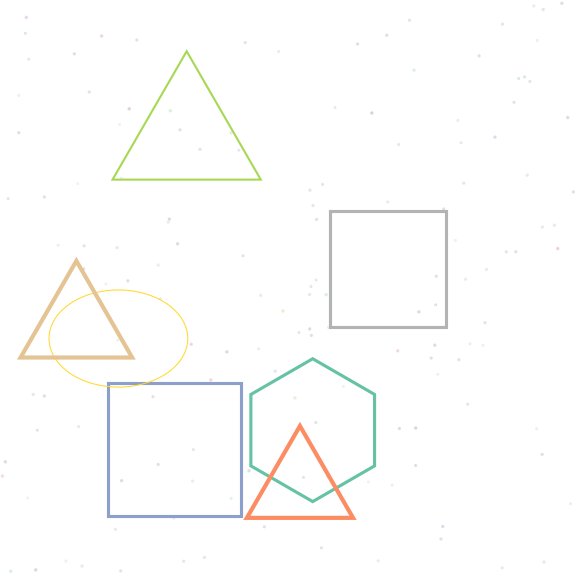[{"shape": "hexagon", "thickness": 1.5, "radius": 0.62, "center": [0.541, 0.254]}, {"shape": "triangle", "thickness": 2, "radius": 0.53, "center": [0.519, 0.155]}, {"shape": "square", "thickness": 1.5, "radius": 0.57, "center": [0.302, 0.221]}, {"shape": "triangle", "thickness": 1, "radius": 0.74, "center": [0.323, 0.762]}, {"shape": "oval", "thickness": 0.5, "radius": 0.6, "center": [0.205, 0.413]}, {"shape": "triangle", "thickness": 2, "radius": 0.56, "center": [0.132, 0.436]}, {"shape": "square", "thickness": 1.5, "radius": 0.5, "center": [0.671, 0.534]}]